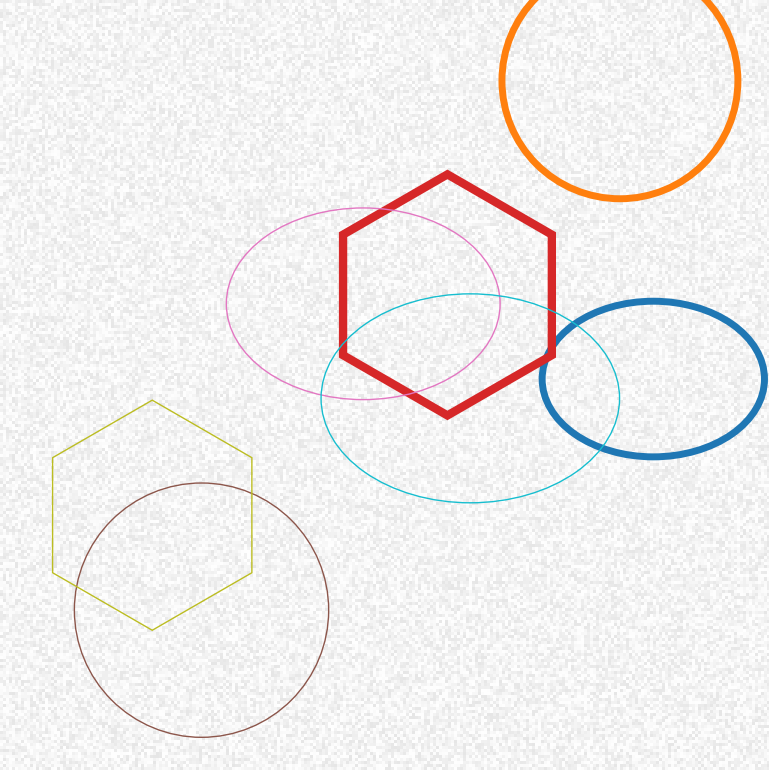[{"shape": "oval", "thickness": 2.5, "radius": 0.72, "center": [0.848, 0.508]}, {"shape": "circle", "thickness": 2.5, "radius": 0.77, "center": [0.805, 0.895]}, {"shape": "hexagon", "thickness": 3, "radius": 0.78, "center": [0.581, 0.617]}, {"shape": "circle", "thickness": 0.5, "radius": 0.83, "center": [0.262, 0.208]}, {"shape": "oval", "thickness": 0.5, "radius": 0.89, "center": [0.472, 0.605]}, {"shape": "hexagon", "thickness": 0.5, "radius": 0.75, "center": [0.198, 0.331]}, {"shape": "oval", "thickness": 0.5, "radius": 0.97, "center": [0.611, 0.483]}]